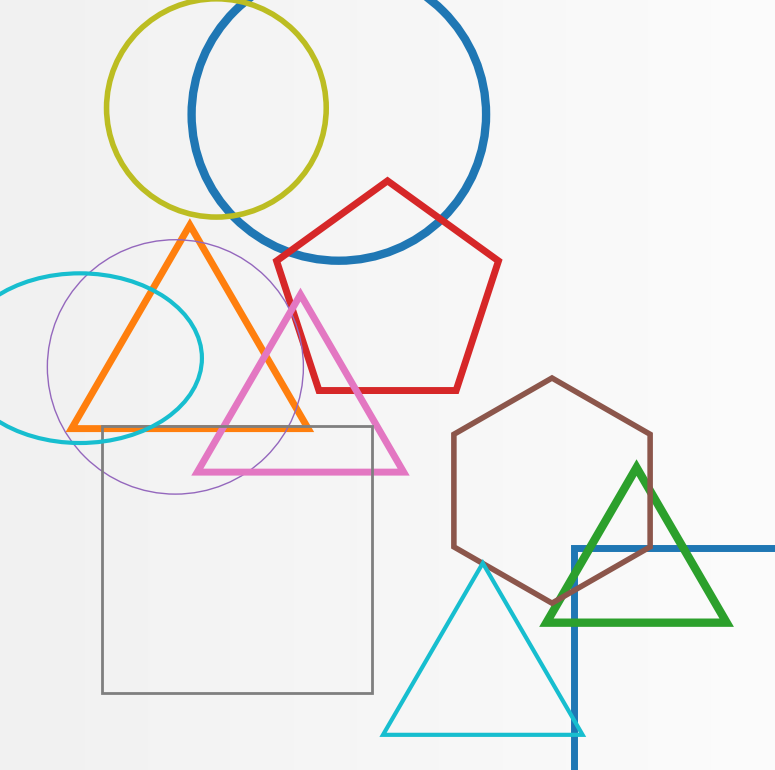[{"shape": "square", "thickness": 2.5, "radius": 0.75, "center": [0.89, 0.138]}, {"shape": "circle", "thickness": 3, "radius": 0.95, "center": [0.437, 0.851]}, {"shape": "triangle", "thickness": 2.5, "radius": 0.88, "center": [0.245, 0.531]}, {"shape": "triangle", "thickness": 3, "radius": 0.67, "center": [0.821, 0.258]}, {"shape": "pentagon", "thickness": 2.5, "radius": 0.75, "center": [0.5, 0.615]}, {"shape": "circle", "thickness": 0.5, "radius": 0.83, "center": [0.226, 0.523]}, {"shape": "hexagon", "thickness": 2, "radius": 0.73, "center": [0.712, 0.363]}, {"shape": "triangle", "thickness": 2.5, "radius": 0.77, "center": [0.388, 0.464]}, {"shape": "square", "thickness": 1, "radius": 0.87, "center": [0.306, 0.273]}, {"shape": "circle", "thickness": 2, "radius": 0.71, "center": [0.279, 0.86]}, {"shape": "oval", "thickness": 1.5, "radius": 0.79, "center": [0.103, 0.535]}, {"shape": "triangle", "thickness": 1.5, "radius": 0.74, "center": [0.623, 0.12]}]